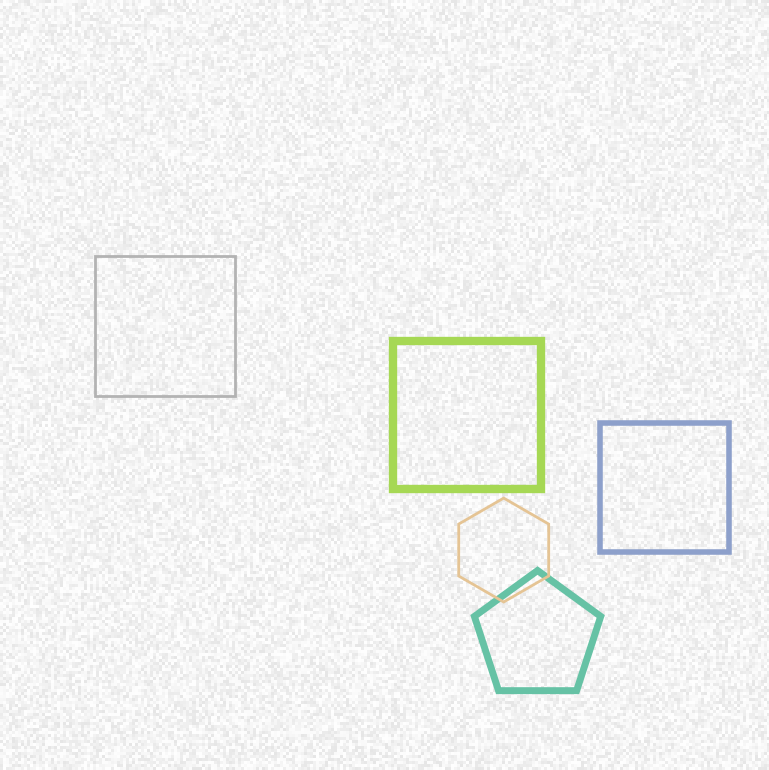[{"shape": "pentagon", "thickness": 2.5, "radius": 0.43, "center": [0.698, 0.173]}, {"shape": "square", "thickness": 2, "radius": 0.42, "center": [0.862, 0.366]}, {"shape": "square", "thickness": 3, "radius": 0.48, "center": [0.606, 0.461]}, {"shape": "hexagon", "thickness": 1, "radius": 0.34, "center": [0.654, 0.286]}, {"shape": "square", "thickness": 1, "radius": 0.45, "center": [0.214, 0.577]}]